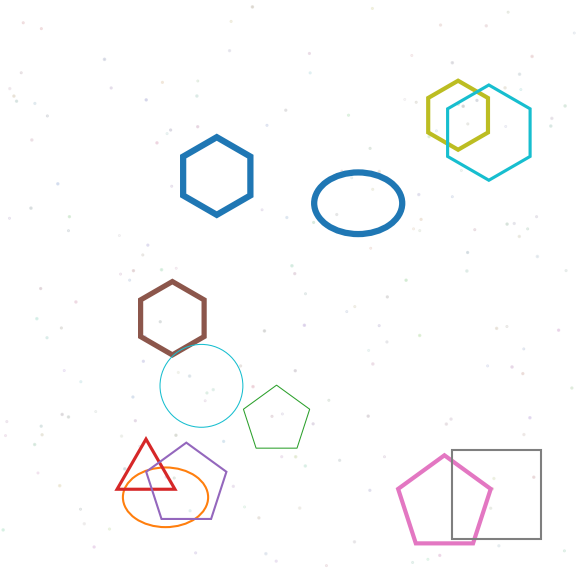[{"shape": "oval", "thickness": 3, "radius": 0.38, "center": [0.62, 0.647]}, {"shape": "hexagon", "thickness": 3, "radius": 0.34, "center": [0.375, 0.694]}, {"shape": "oval", "thickness": 1, "radius": 0.37, "center": [0.287, 0.138]}, {"shape": "pentagon", "thickness": 0.5, "radius": 0.3, "center": [0.479, 0.272]}, {"shape": "triangle", "thickness": 1.5, "radius": 0.29, "center": [0.253, 0.181]}, {"shape": "pentagon", "thickness": 1, "radius": 0.37, "center": [0.323, 0.16]}, {"shape": "hexagon", "thickness": 2.5, "radius": 0.32, "center": [0.298, 0.448]}, {"shape": "pentagon", "thickness": 2, "radius": 0.42, "center": [0.77, 0.126]}, {"shape": "square", "thickness": 1, "radius": 0.39, "center": [0.86, 0.143]}, {"shape": "hexagon", "thickness": 2, "radius": 0.3, "center": [0.793, 0.8]}, {"shape": "hexagon", "thickness": 1.5, "radius": 0.41, "center": [0.847, 0.769]}, {"shape": "circle", "thickness": 0.5, "radius": 0.36, "center": [0.349, 0.331]}]